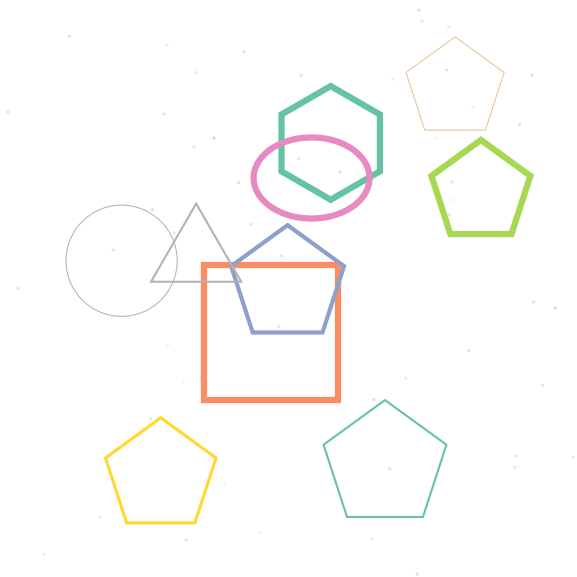[{"shape": "hexagon", "thickness": 3, "radius": 0.49, "center": [0.573, 0.752]}, {"shape": "pentagon", "thickness": 1, "radius": 0.56, "center": [0.667, 0.194]}, {"shape": "square", "thickness": 3, "radius": 0.58, "center": [0.469, 0.424]}, {"shape": "pentagon", "thickness": 2, "radius": 0.51, "center": [0.498, 0.507]}, {"shape": "oval", "thickness": 3, "radius": 0.5, "center": [0.54, 0.691]}, {"shape": "pentagon", "thickness": 3, "radius": 0.45, "center": [0.833, 0.667]}, {"shape": "pentagon", "thickness": 1.5, "radius": 0.5, "center": [0.278, 0.175]}, {"shape": "pentagon", "thickness": 0.5, "radius": 0.45, "center": [0.788, 0.846]}, {"shape": "circle", "thickness": 0.5, "radius": 0.48, "center": [0.211, 0.548]}, {"shape": "triangle", "thickness": 1, "radius": 0.45, "center": [0.34, 0.556]}]